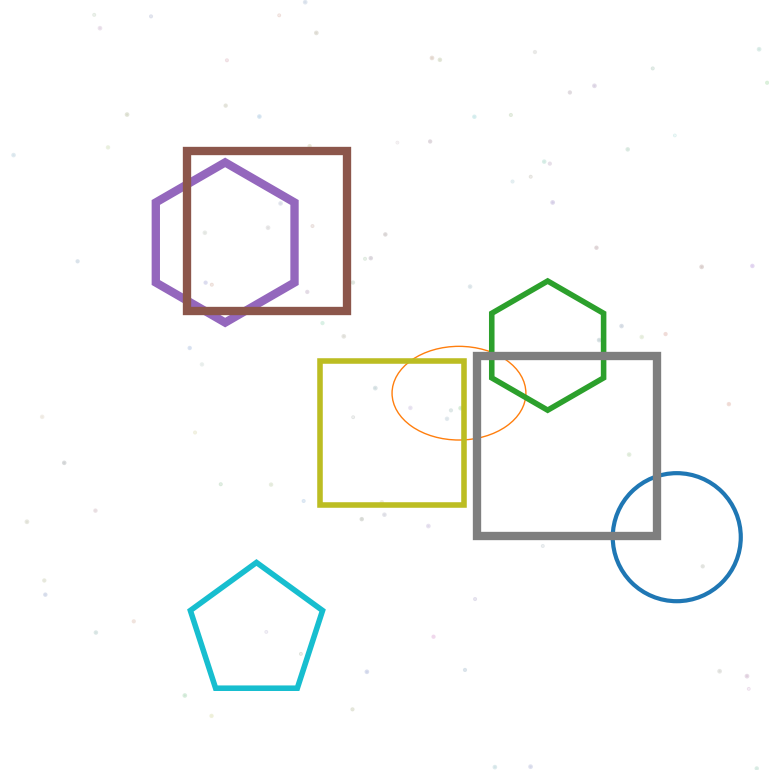[{"shape": "circle", "thickness": 1.5, "radius": 0.42, "center": [0.879, 0.302]}, {"shape": "oval", "thickness": 0.5, "radius": 0.43, "center": [0.596, 0.489]}, {"shape": "hexagon", "thickness": 2, "radius": 0.42, "center": [0.711, 0.551]}, {"shape": "hexagon", "thickness": 3, "radius": 0.52, "center": [0.292, 0.685]}, {"shape": "square", "thickness": 3, "radius": 0.52, "center": [0.347, 0.7]}, {"shape": "square", "thickness": 3, "radius": 0.59, "center": [0.737, 0.42]}, {"shape": "square", "thickness": 2, "radius": 0.47, "center": [0.509, 0.438]}, {"shape": "pentagon", "thickness": 2, "radius": 0.45, "center": [0.333, 0.179]}]